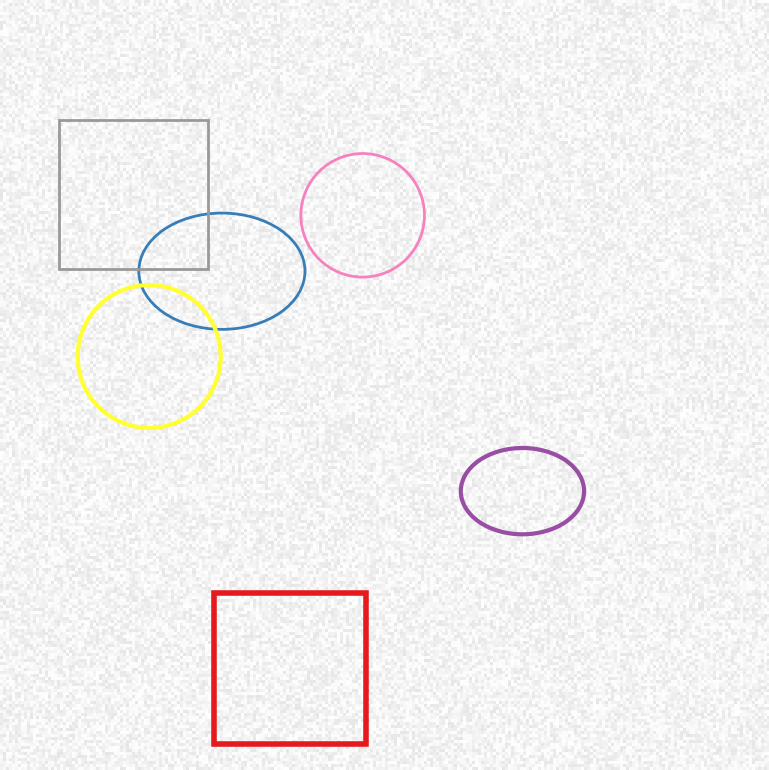[{"shape": "square", "thickness": 2, "radius": 0.49, "center": [0.377, 0.132]}, {"shape": "oval", "thickness": 1, "radius": 0.54, "center": [0.288, 0.648]}, {"shape": "oval", "thickness": 1.5, "radius": 0.4, "center": [0.678, 0.362]}, {"shape": "circle", "thickness": 1.5, "radius": 0.46, "center": [0.194, 0.537]}, {"shape": "circle", "thickness": 1, "radius": 0.4, "center": [0.471, 0.72]}, {"shape": "square", "thickness": 1, "radius": 0.48, "center": [0.173, 0.747]}]